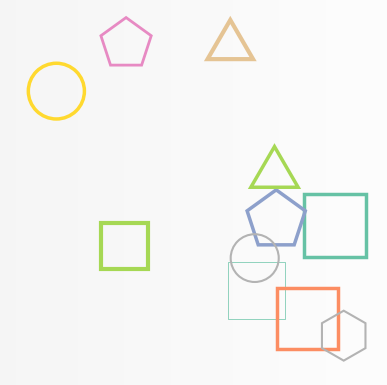[{"shape": "square", "thickness": 2.5, "radius": 0.4, "center": [0.865, 0.414]}, {"shape": "square", "thickness": 0.5, "radius": 0.37, "center": [0.662, 0.245]}, {"shape": "square", "thickness": 2.5, "radius": 0.39, "center": [0.793, 0.172]}, {"shape": "pentagon", "thickness": 2.5, "radius": 0.39, "center": [0.713, 0.428]}, {"shape": "pentagon", "thickness": 2, "radius": 0.34, "center": [0.325, 0.886]}, {"shape": "square", "thickness": 3, "radius": 0.3, "center": [0.322, 0.36]}, {"shape": "triangle", "thickness": 2.5, "radius": 0.35, "center": [0.708, 0.549]}, {"shape": "circle", "thickness": 2.5, "radius": 0.36, "center": [0.145, 0.763]}, {"shape": "triangle", "thickness": 3, "radius": 0.34, "center": [0.594, 0.88]}, {"shape": "hexagon", "thickness": 1.5, "radius": 0.32, "center": [0.887, 0.128]}, {"shape": "circle", "thickness": 1.5, "radius": 0.31, "center": [0.657, 0.33]}]